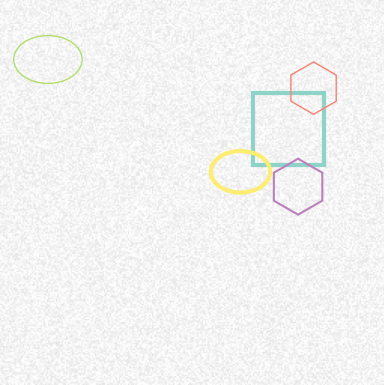[{"shape": "square", "thickness": 3, "radius": 0.46, "center": [0.749, 0.665]}, {"shape": "hexagon", "thickness": 1, "radius": 0.34, "center": [0.814, 0.771]}, {"shape": "oval", "thickness": 1, "radius": 0.44, "center": [0.124, 0.846]}, {"shape": "hexagon", "thickness": 1.5, "radius": 0.36, "center": [0.774, 0.515]}, {"shape": "oval", "thickness": 3, "radius": 0.39, "center": [0.625, 0.554]}]